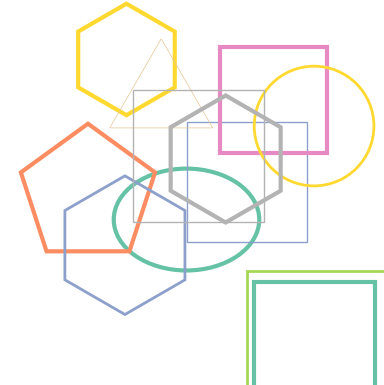[{"shape": "square", "thickness": 3, "radius": 0.78, "center": [0.817, 0.111]}, {"shape": "oval", "thickness": 3, "radius": 0.94, "center": [0.484, 0.43]}, {"shape": "pentagon", "thickness": 3, "radius": 0.92, "center": [0.228, 0.495]}, {"shape": "hexagon", "thickness": 2, "radius": 0.9, "center": [0.324, 0.363]}, {"shape": "square", "thickness": 1, "radius": 0.78, "center": [0.642, 0.527]}, {"shape": "square", "thickness": 3, "radius": 0.69, "center": [0.71, 0.74]}, {"shape": "square", "thickness": 2, "radius": 0.97, "center": [0.837, 0.102]}, {"shape": "circle", "thickness": 2, "radius": 0.78, "center": [0.816, 0.673]}, {"shape": "hexagon", "thickness": 3, "radius": 0.72, "center": [0.329, 0.846]}, {"shape": "triangle", "thickness": 0.5, "radius": 0.77, "center": [0.419, 0.745]}, {"shape": "square", "thickness": 1, "radius": 0.86, "center": [0.516, 0.595]}, {"shape": "hexagon", "thickness": 3, "radius": 0.82, "center": [0.586, 0.587]}]